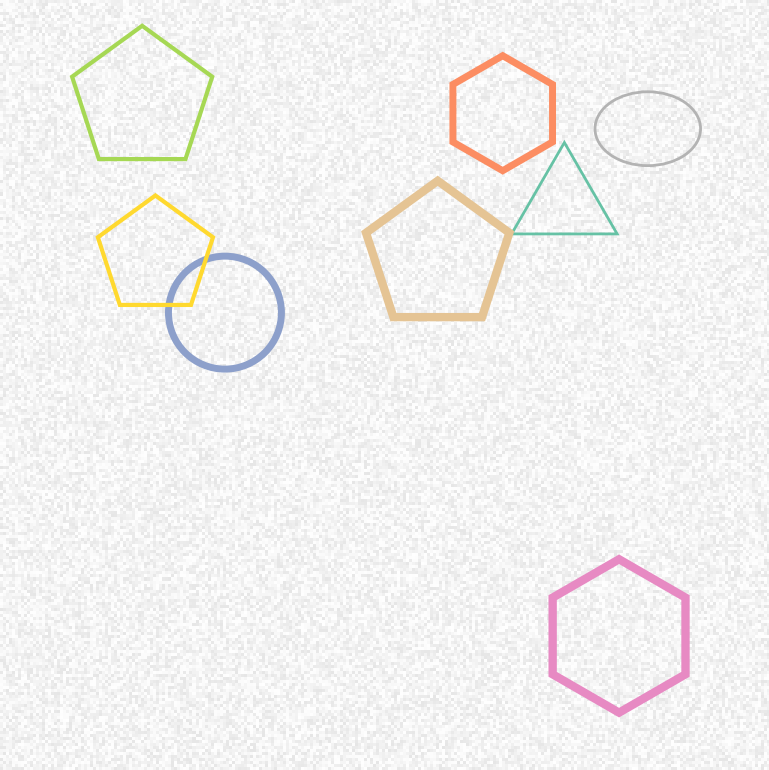[{"shape": "triangle", "thickness": 1, "radius": 0.4, "center": [0.733, 0.736]}, {"shape": "hexagon", "thickness": 2.5, "radius": 0.37, "center": [0.653, 0.853]}, {"shape": "circle", "thickness": 2.5, "radius": 0.37, "center": [0.292, 0.594]}, {"shape": "hexagon", "thickness": 3, "radius": 0.5, "center": [0.804, 0.174]}, {"shape": "pentagon", "thickness": 1.5, "radius": 0.48, "center": [0.185, 0.871]}, {"shape": "pentagon", "thickness": 1.5, "radius": 0.39, "center": [0.202, 0.668]}, {"shape": "pentagon", "thickness": 3, "radius": 0.49, "center": [0.568, 0.667]}, {"shape": "oval", "thickness": 1, "radius": 0.34, "center": [0.841, 0.833]}]